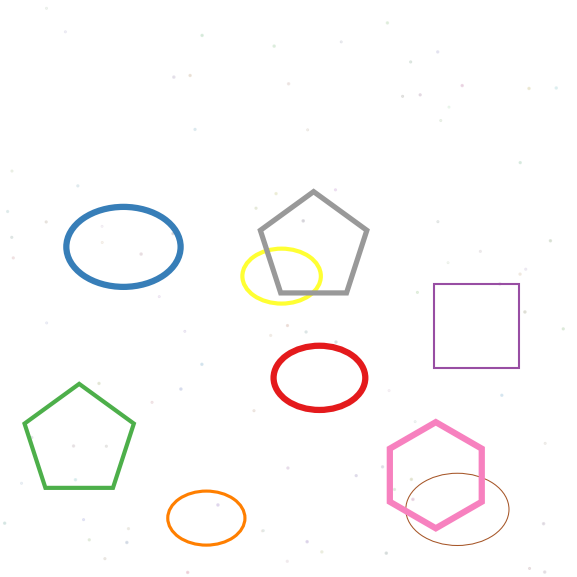[{"shape": "oval", "thickness": 3, "radius": 0.4, "center": [0.553, 0.345]}, {"shape": "oval", "thickness": 3, "radius": 0.49, "center": [0.214, 0.572]}, {"shape": "pentagon", "thickness": 2, "radius": 0.5, "center": [0.137, 0.235]}, {"shape": "square", "thickness": 1, "radius": 0.37, "center": [0.825, 0.435]}, {"shape": "oval", "thickness": 1.5, "radius": 0.33, "center": [0.357, 0.102]}, {"shape": "oval", "thickness": 2, "radius": 0.34, "center": [0.488, 0.521]}, {"shape": "oval", "thickness": 0.5, "radius": 0.45, "center": [0.792, 0.117]}, {"shape": "hexagon", "thickness": 3, "radius": 0.46, "center": [0.755, 0.176]}, {"shape": "pentagon", "thickness": 2.5, "radius": 0.48, "center": [0.543, 0.57]}]